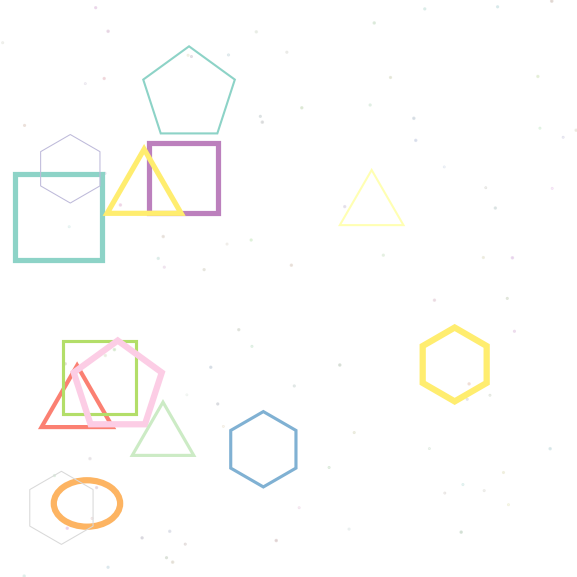[{"shape": "square", "thickness": 2.5, "radius": 0.38, "center": [0.101, 0.623]}, {"shape": "pentagon", "thickness": 1, "radius": 0.42, "center": [0.327, 0.836]}, {"shape": "triangle", "thickness": 1, "radius": 0.32, "center": [0.644, 0.641]}, {"shape": "hexagon", "thickness": 0.5, "radius": 0.3, "center": [0.122, 0.707]}, {"shape": "triangle", "thickness": 2, "radius": 0.36, "center": [0.134, 0.295]}, {"shape": "hexagon", "thickness": 1.5, "radius": 0.33, "center": [0.456, 0.221]}, {"shape": "oval", "thickness": 3, "radius": 0.29, "center": [0.151, 0.127]}, {"shape": "square", "thickness": 1.5, "radius": 0.32, "center": [0.172, 0.345]}, {"shape": "pentagon", "thickness": 3, "radius": 0.4, "center": [0.204, 0.329]}, {"shape": "hexagon", "thickness": 0.5, "radius": 0.32, "center": [0.106, 0.12]}, {"shape": "square", "thickness": 2.5, "radius": 0.3, "center": [0.318, 0.69]}, {"shape": "triangle", "thickness": 1.5, "radius": 0.31, "center": [0.282, 0.241]}, {"shape": "triangle", "thickness": 2.5, "radius": 0.37, "center": [0.25, 0.667]}, {"shape": "hexagon", "thickness": 3, "radius": 0.32, "center": [0.787, 0.368]}]